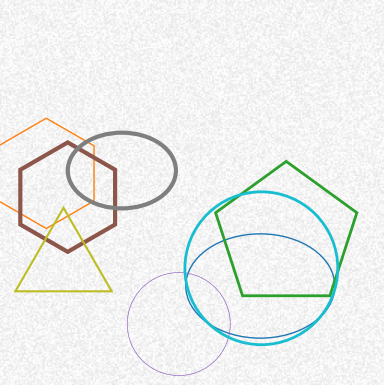[{"shape": "oval", "thickness": 1, "radius": 0.97, "center": [0.676, 0.257]}, {"shape": "hexagon", "thickness": 1, "radius": 0.72, "center": [0.12, 0.55]}, {"shape": "pentagon", "thickness": 2, "radius": 0.96, "center": [0.743, 0.388]}, {"shape": "circle", "thickness": 0.5, "radius": 0.67, "center": [0.464, 0.158]}, {"shape": "hexagon", "thickness": 3, "radius": 0.71, "center": [0.176, 0.488]}, {"shape": "oval", "thickness": 3, "radius": 0.7, "center": [0.317, 0.557]}, {"shape": "triangle", "thickness": 1.5, "radius": 0.72, "center": [0.165, 0.316]}, {"shape": "circle", "thickness": 2, "radius": 0.99, "center": [0.679, 0.303]}]